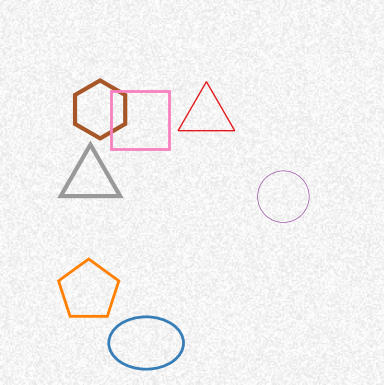[{"shape": "triangle", "thickness": 1, "radius": 0.42, "center": [0.536, 0.703]}, {"shape": "oval", "thickness": 2, "radius": 0.49, "center": [0.38, 0.109]}, {"shape": "circle", "thickness": 0.5, "radius": 0.33, "center": [0.736, 0.489]}, {"shape": "pentagon", "thickness": 2, "radius": 0.41, "center": [0.23, 0.245]}, {"shape": "hexagon", "thickness": 3, "radius": 0.38, "center": [0.26, 0.716]}, {"shape": "square", "thickness": 2, "radius": 0.37, "center": [0.363, 0.688]}, {"shape": "triangle", "thickness": 3, "radius": 0.45, "center": [0.235, 0.535]}]